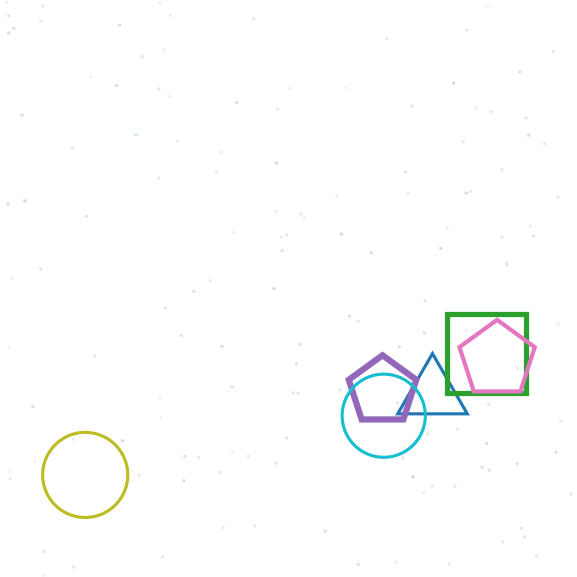[{"shape": "triangle", "thickness": 1.5, "radius": 0.35, "center": [0.749, 0.317]}, {"shape": "square", "thickness": 2.5, "radius": 0.34, "center": [0.842, 0.387]}, {"shape": "pentagon", "thickness": 3, "radius": 0.31, "center": [0.662, 0.322]}, {"shape": "pentagon", "thickness": 2, "radius": 0.34, "center": [0.861, 0.377]}, {"shape": "circle", "thickness": 1.5, "radius": 0.37, "center": [0.148, 0.177]}, {"shape": "circle", "thickness": 1.5, "radius": 0.36, "center": [0.664, 0.279]}]